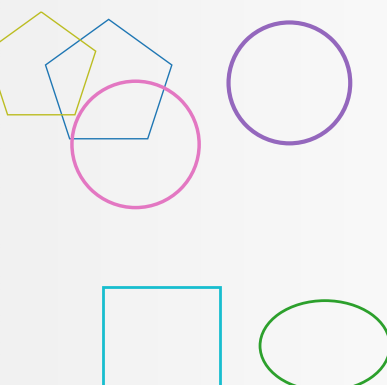[{"shape": "pentagon", "thickness": 1, "radius": 0.86, "center": [0.28, 0.778]}, {"shape": "oval", "thickness": 2, "radius": 0.84, "center": [0.839, 0.102]}, {"shape": "circle", "thickness": 3, "radius": 0.79, "center": [0.747, 0.785]}, {"shape": "circle", "thickness": 2.5, "radius": 0.82, "center": [0.35, 0.625]}, {"shape": "pentagon", "thickness": 1, "radius": 0.74, "center": [0.106, 0.821]}, {"shape": "square", "thickness": 2, "radius": 0.76, "center": [0.417, 0.103]}]